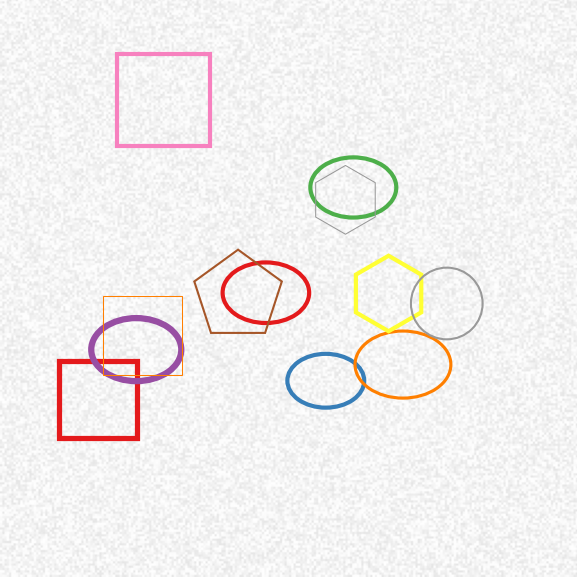[{"shape": "square", "thickness": 2.5, "radius": 0.34, "center": [0.17, 0.307]}, {"shape": "oval", "thickness": 2, "radius": 0.37, "center": [0.46, 0.492]}, {"shape": "oval", "thickness": 2, "radius": 0.33, "center": [0.564, 0.34]}, {"shape": "oval", "thickness": 2, "radius": 0.37, "center": [0.612, 0.675]}, {"shape": "oval", "thickness": 3, "radius": 0.39, "center": [0.236, 0.394]}, {"shape": "square", "thickness": 0.5, "radius": 0.34, "center": [0.247, 0.419]}, {"shape": "oval", "thickness": 1.5, "radius": 0.41, "center": [0.698, 0.368]}, {"shape": "hexagon", "thickness": 2, "radius": 0.33, "center": [0.673, 0.491]}, {"shape": "pentagon", "thickness": 1, "radius": 0.4, "center": [0.412, 0.487]}, {"shape": "square", "thickness": 2, "radius": 0.4, "center": [0.283, 0.826]}, {"shape": "hexagon", "thickness": 0.5, "radius": 0.3, "center": [0.598, 0.653]}, {"shape": "circle", "thickness": 1, "radius": 0.31, "center": [0.774, 0.474]}]